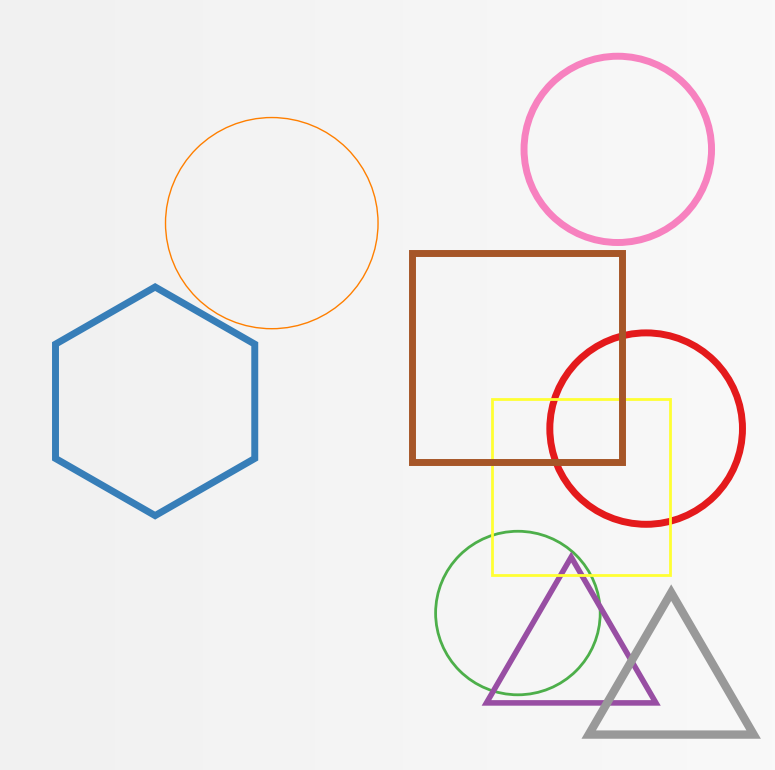[{"shape": "circle", "thickness": 2.5, "radius": 0.62, "center": [0.834, 0.443]}, {"shape": "hexagon", "thickness": 2.5, "radius": 0.74, "center": [0.2, 0.479]}, {"shape": "circle", "thickness": 1, "radius": 0.53, "center": [0.668, 0.204]}, {"shape": "triangle", "thickness": 2, "radius": 0.63, "center": [0.737, 0.15]}, {"shape": "circle", "thickness": 0.5, "radius": 0.69, "center": [0.351, 0.71]}, {"shape": "square", "thickness": 1, "radius": 0.57, "center": [0.75, 0.367]}, {"shape": "square", "thickness": 2.5, "radius": 0.68, "center": [0.667, 0.536]}, {"shape": "circle", "thickness": 2.5, "radius": 0.6, "center": [0.797, 0.806]}, {"shape": "triangle", "thickness": 3, "radius": 0.61, "center": [0.866, 0.107]}]